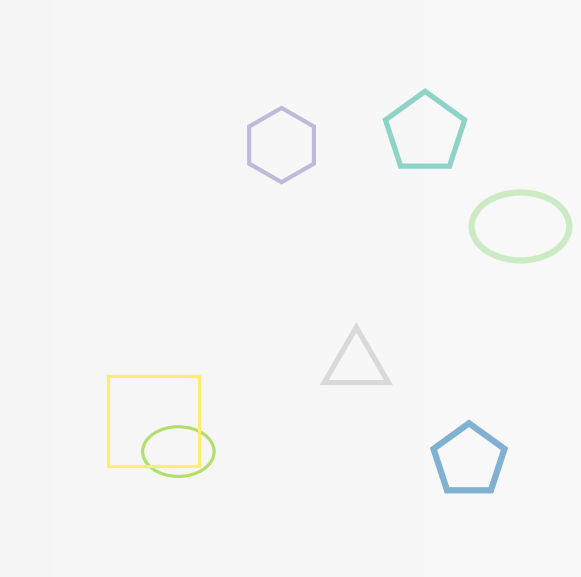[{"shape": "pentagon", "thickness": 2.5, "radius": 0.36, "center": [0.731, 0.769]}, {"shape": "hexagon", "thickness": 2, "radius": 0.32, "center": [0.484, 0.748]}, {"shape": "pentagon", "thickness": 3, "radius": 0.32, "center": [0.807, 0.202]}, {"shape": "oval", "thickness": 1.5, "radius": 0.31, "center": [0.307, 0.217]}, {"shape": "triangle", "thickness": 2.5, "radius": 0.32, "center": [0.613, 0.369]}, {"shape": "oval", "thickness": 3, "radius": 0.42, "center": [0.895, 0.607]}, {"shape": "square", "thickness": 1.5, "radius": 0.39, "center": [0.265, 0.271]}]